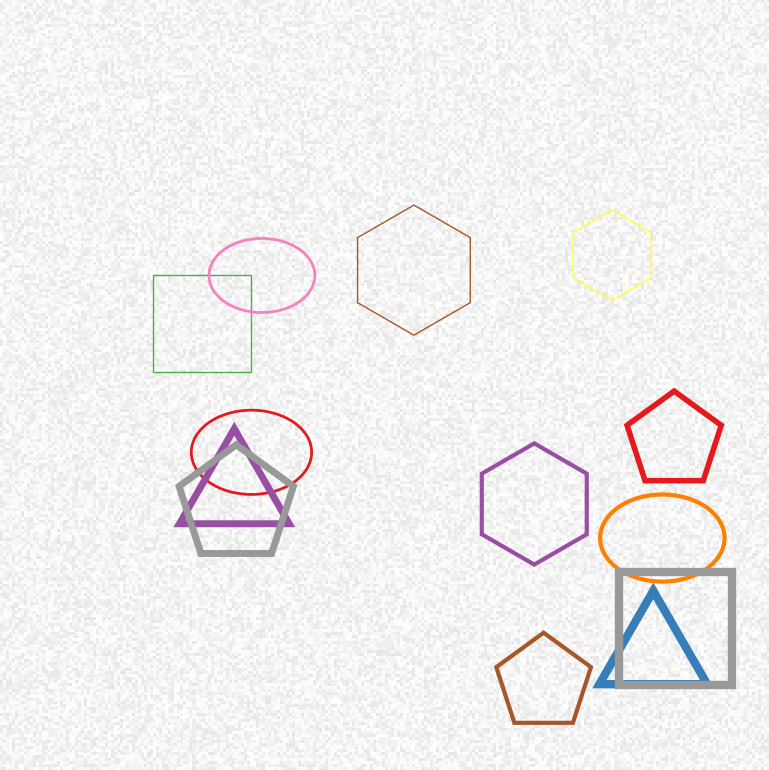[{"shape": "pentagon", "thickness": 2, "radius": 0.32, "center": [0.876, 0.428]}, {"shape": "oval", "thickness": 1, "radius": 0.39, "center": [0.327, 0.413]}, {"shape": "triangle", "thickness": 3, "radius": 0.4, "center": [0.848, 0.152]}, {"shape": "square", "thickness": 0.5, "radius": 0.32, "center": [0.262, 0.58]}, {"shape": "triangle", "thickness": 2.5, "radius": 0.41, "center": [0.304, 0.361]}, {"shape": "hexagon", "thickness": 1.5, "radius": 0.39, "center": [0.694, 0.346]}, {"shape": "oval", "thickness": 1.5, "radius": 0.4, "center": [0.86, 0.301]}, {"shape": "hexagon", "thickness": 0.5, "radius": 0.29, "center": [0.795, 0.669]}, {"shape": "pentagon", "thickness": 1.5, "radius": 0.32, "center": [0.706, 0.114]}, {"shape": "hexagon", "thickness": 0.5, "radius": 0.42, "center": [0.538, 0.649]}, {"shape": "oval", "thickness": 1, "radius": 0.34, "center": [0.34, 0.642]}, {"shape": "square", "thickness": 3, "radius": 0.37, "center": [0.877, 0.184]}, {"shape": "pentagon", "thickness": 2.5, "radius": 0.39, "center": [0.307, 0.344]}]